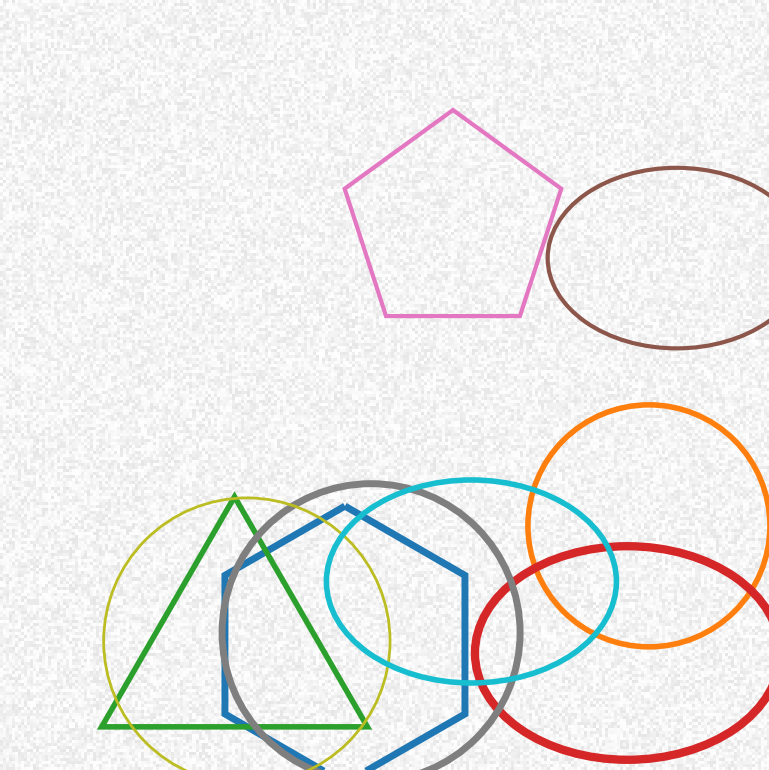[{"shape": "hexagon", "thickness": 2.5, "radius": 0.9, "center": [0.448, 0.163]}, {"shape": "circle", "thickness": 2, "radius": 0.79, "center": [0.843, 0.317]}, {"shape": "triangle", "thickness": 2, "radius": 1.0, "center": [0.305, 0.156]}, {"shape": "oval", "thickness": 3, "radius": 0.99, "center": [0.815, 0.152]}, {"shape": "oval", "thickness": 1.5, "radius": 0.84, "center": [0.879, 0.665]}, {"shape": "pentagon", "thickness": 1.5, "radius": 0.74, "center": [0.588, 0.709]}, {"shape": "circle", "thickness": 2.5, "radius": 0.97, "center": [0.482, 0.178]}, {"shape": "circle", "thickness": 1, "radius": 0.93, "center": [0.321, 0.167]}, {"shape": "oval", "thickness": 2, "radius": 0.94, "center": [0.612, 0.245]}]